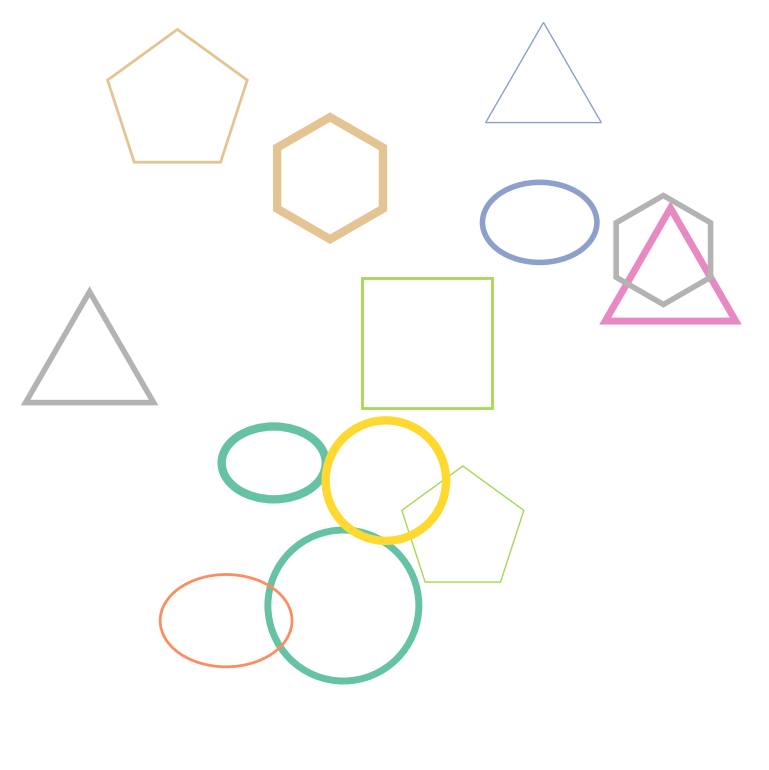[{"shape": "oval", "thickness": 3, "radius": 0.34, "center": [0.355, 0.399]}, {"shape": "circle", "thickness": 2.5, "radius": 0.49, "center": [0.446, 0.214]}, {"shape": "oval", "thickness": 1, "radius": 0.43, "center": [0.294, 0.194]}, {"shape": "triangle", "thickness": 0.5, "radius": 0.43, "center": [0.706, 0.884]}, {"shape": "oval", "thickness": 2, "radius": 0.37, "center": [0.701, 0.711]}, {"shape": "triangle", "thickness": 2.5, "radius": 0.49, "center": [0.871, 0.632]}, {"shape": "square", "thickness": 1, "radius": 0.42, "center": [0.554, 0.554]}, {"shape": "pentagon", "thickness": 0.5, "radius": 0.42, "center": [0.601, 0.311]}, {"shape": "circle", "thickness": 3, "radius": 0.39, "center": [0.501, 0.376]}, {"shape": "pentagon", "thickness": 1, "radius": 0.48, "center": [0.23, 0.866]}, {"shape": "hexagon", "thickness": 3, "radius": 0.4, "center": [0.429, 0.769]}, {"shape": "triangle", "thickness": 2, "radius": 0.48, "center": [0.116, 0.525]}, {"shape": "hexagon", "thickness": 2, "radius": 0.35, "center": [0.862, 0.675]}]